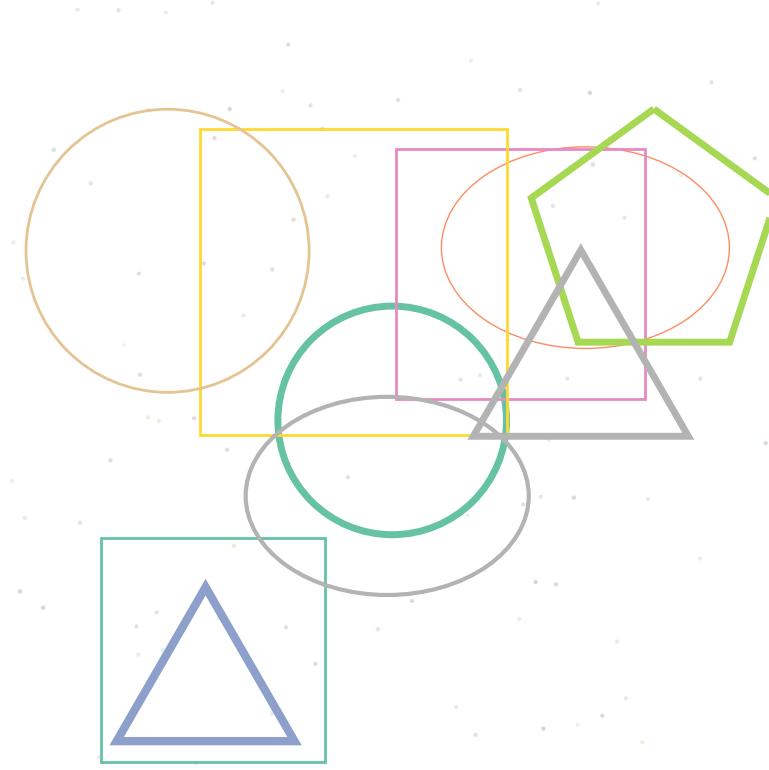[{"shape": "circle", "thickness": 2.5, "radius": 0.74, "center": [0.509, 0.454]}, {"shape": "square", "thickness": 1, "radius": 0.73, "center": [0.277, 0.156]}, {"shape": "oval", "thickness": 0.5, "radius": 0.94, "center": [0.76, 0.678]}, {"shape": "triangle", "thickness": 3, "radius": 0.67, "center": [0.267, 0.104]}, {"shape": "square", "thickness": 1, "radius": 0.81, "center": [0.676, 0.644]}, {"shape": "pentagon", "thickness": 2.5, "radius": 0.84, "center": [0.849, 0.691]}, {"shape": "square", "thickness": 1, "radius": 0.99, "center": [0.459, 0.634]}, {"shape": "circle", "thickness": 1, "radius": 0.92, "center": [0.218, 0.674]}, {"shape": "oval", "thickness": 1.5, "radius": 0.92, "center": [0.503, 0.356]}, {"shape": "triangle", "thickness": 2.5, "radius": 0.81, "center": [0.754, 0.514]}]